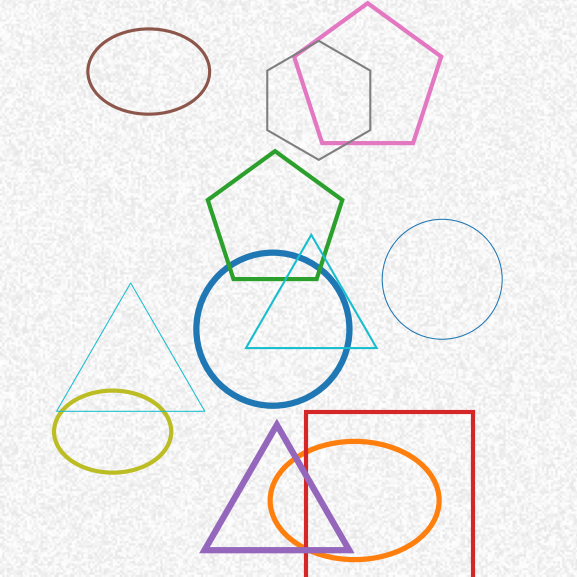[{"shape": "circle", "thickness": 0.5, "radius": 0.52, "center": [0.766, 0.516]}, {"shape": "circle", "thickness": 3, "radius": 0.66, "center": [0.473, 0.429]}, {"shape": "oval", "thickness": 2.5, "radius": 0.73, "center": [0.614, 0.132]}, {"shape": "pentagon", "thickness": 2, "radius": 0.61, "center": [0.476, 0.615]}, {"shape": "square", "thickness": 2, "radius": 0.73, "center": [0.674, 0.14]}, {"shape": "triangle", "thickness": 3, "radius": 0.72, "center": [0.479, 0.119]}, {"shape": "oval", "thickness": 1.5, "radius": 0.53, "center": [0.258, 0.875]}, {"shape": "pentagon", "thickness": 2, "radius": 0.67, "center": [0.637, 0.86]}, {"shape": "hexagon", "thickness": 1, "radius": 0.52, "center": [0.552, 0.825]}, {"shape": "oval", "thickness": 2, "radius": 0.51, "center": [0.195, 0.252]}, {"shape": "triangle", "thickness": 0.5, "radius": 0.74, "center": [0.226, 0.361]}, {"shape": "triangle", "thickness": 1, "radius": 0.65, "center": [0.539, 0.462]}]